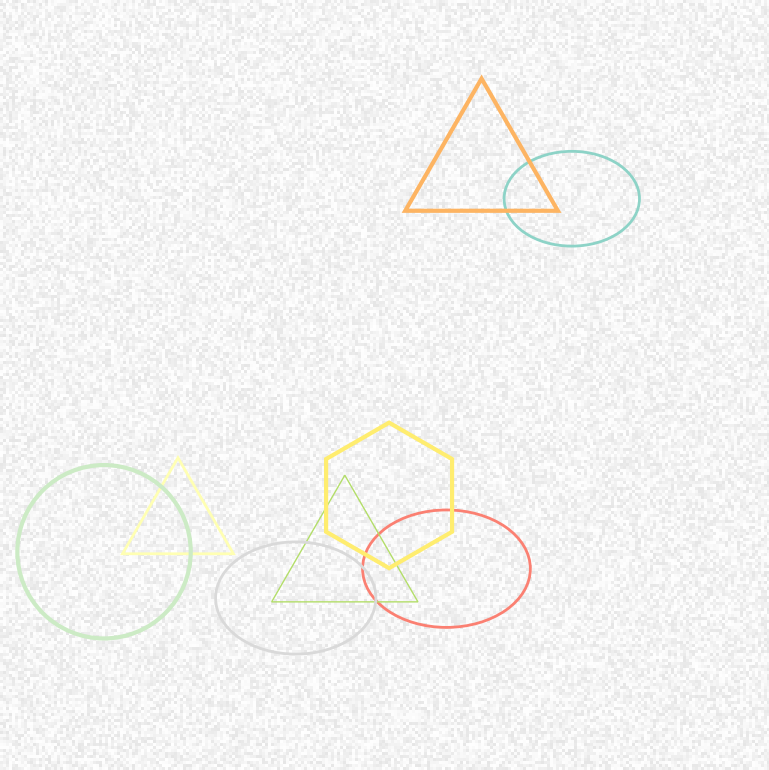[{"shape": "oval", "thickness": 1, "radius": 0.44, "center": [0.743, 0.742]}, {"shape": "triangle", "thickness": 1, "radius": 0.42, "center": [0.231, 0.322]}, {"shape": "oval", "thickness": 1, "radius": 0.54, "center": [0.58, 0.261]}, {"shape": "triangle", "thickness": 1.5, "radius": 0.57, "center": [0.625, 0.783]}, {"shape": "triangle", "thickness": 0.5, "radius": 0.55, "center": [0.448, 0.273]}, {"shape": "oval", "thickness": 1, "radius": 0.52, "center": [0.384, 0.223]}, {"shape": "circle", "thickness": 1.5, "radius": 0.56, "center": [0.135, 0.283]}, {"shape": "hexagon", "thickness": 1.5, "radius": 0.47, "center": [0.505, 0.357]}]